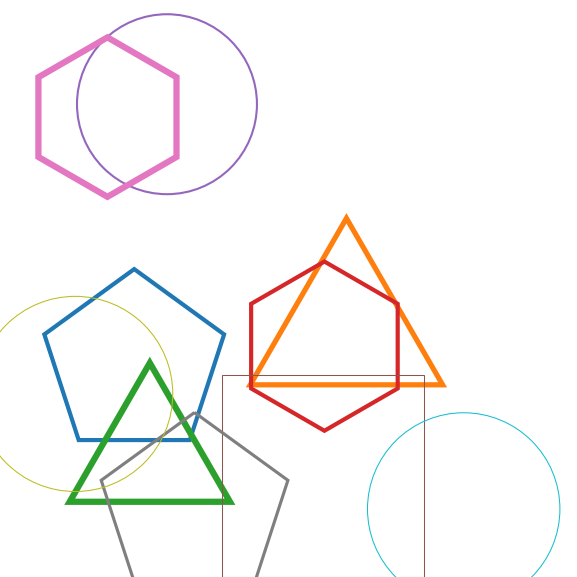[{"shape": "pentagon", "thickness": 2, "radius": 0.82, "center": [0.232, 0.37]}, {"shape": "triangle", "thickness": 2.5, "radius": 0.96, "center": [0.6, 0.429]}, {"shape": "triangle", "thickness": 3, "radius": 0.8, "center": [0.259, 0.21]}, {"shape": "hexagon", "thickness": 2, "radius": 0.73, "center": [0.562, 0.4]}, {"shape": "circle", "thickness": 1, "radius": 0.78, "center": [0.289, 0.819]}, {"shape": "square", "thickness": 0.5, "radius": 0.87, "center": [0.56, 0.175]}, {"shape": "hexagon", "thickness": 3, "radius": 0.69, "center": [0.186, 0.796]}, {"shape": "pentagon", "thickness": 1.5, "radius": 0.85, "center": [0.337, 0.115]}, {"shape": "circle", "thickness": 0.5, "radius": 0.84, "center": [0.13, 0.317]}, {"shape": "circle", "thickness": 0.5, "radius": 0.83, "center": [0.803, 0.118]}]